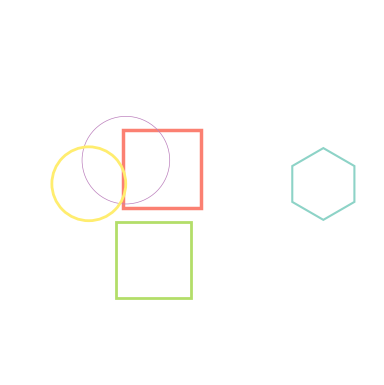[{"shape": "hexagon", "thickness": 1.5, "radius": 0.47, "center": [0.84, 0.522]}, {"shape": "square", "thickness": 2.5, "radius": 0.5, "center": [0.42, 0.561]}, {"shape": "square", "thickness": 2, "radius": 0.49, "center": [0.399, 0.324]}, {"shape": "circle", "thickness": 0.5, "radius": 0.57, "center": [0.327, 0.584]}, {"shape": "circle", "thickness": 2, "radius": 0.48, "center": [0.231, 0.523]}]